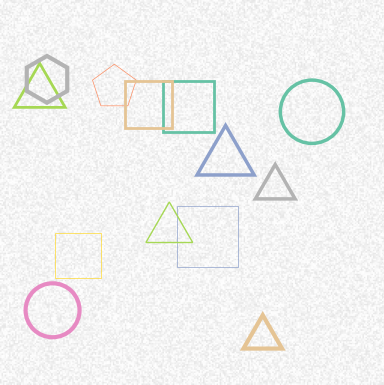[{"shape": "circle", "thickness": 2.5, "radius": 0.41, "center": [0.81, 0.71]}, {"shape": "square", "thickness": 2, "radius": 0.33, "center": [0.489, 0.722]}, {"shape": "pentagon", "thickness": 0.5, "radius": 0.3, "center": [0.297, 0.773]}, {"shape": "triangle", "thickness": 2.5, "radius": 0.43, "center": [0.586, 0.588]}, {"shape": "square", "thickness": 0.5, "radius": 0.4, "center": [0.539, 0.386]}, {"shape": "circle", "thickness": 3, "radius": 0.35, "center": [0.137, 0.194]}, {"shape": "triangle", "thickness": 2, "radius": 0.38, "center": [0.103, 0.759]}, {"shape": "triangle", "thickness": 1, "radius": 0.35, "center": [0.44, 0.405]}, {"shape": "square", "thickness": 0.5, "radius": 0.29, "center": [0.203, 0.337]}, {"shape": "triangle", "thickness": 3, "radius": 0.29, "center": [0.682, 0.124]}, {"shape": "square", "thickness": 2, "radius": 0.31, "center": [0.386, 0.729]}, {"shape": "hexagon", "thickness": 3, "radius": 0.3, "center": [0.122, 0.794]}, {"shape": "triangle", "thickness": 2.5, "radius": 0.3, "center": [0.715, 0.513]}]